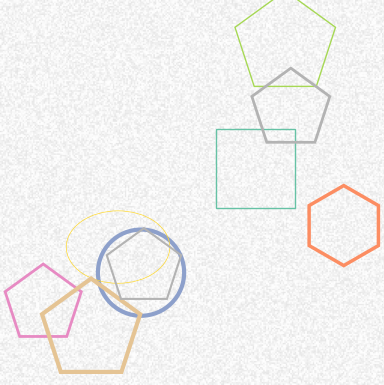[{"shape": "square", "thickness": 1, "radius": 0.51, "center": [0.665, 0.563]}, {"shape": "hexagon", "thickness": 2.5, "radius": 0.52, "center": [0.893, 0.414]}, {"shape": "circle", "thickness": 3, "radius": 0.56, "center": [0.366, 0.292]}, {"shape": "pentagon", "thickness": 2, "radius": 0.52, "center": [0.112, 0.21]}, {"shape": "pentagon", "thickness": 1, "radius": 0.69, "center": [0.741, 0.887]}, {"shape": "oval", "thickness": 0.5, "radius": 0.67, "center": [0.307, 0.358]}, {"shape": "pentagon", "thickness": 3, "radius": 0.67, "center": [0.237, 0.142]}, {"shape": "pentagon", "thickness": 2, "radius": 0.53, "center": [0.755, 0.717]}, {"shape": "pentagon", "thickness": 1.5, "radius": 0.51, "center": [0.374, 0.306]}]